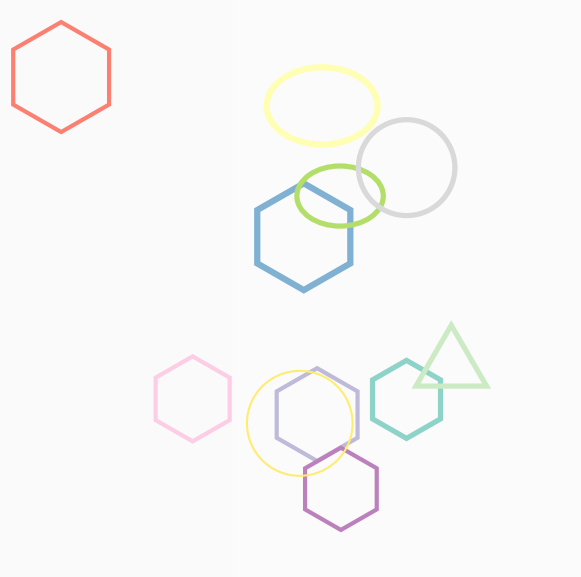[{"shape": "hexagon", "thickness": 2.5, "radius": 0.34, "center": [0.699, 0.308]}, {"shape": "oval", "thickness": 3, "radius": 0.48, "center": [0.554, 0.816]}, {"shape": "hexagon", "thickness": 2, "radius": 0.4, "center": [0.546, 0.281]}, {"shape": "hexagon", "thickness": 2, "radius": 0.48, "center": [0.105, 0.866]}, {"shape": "hexagon", "thickness": 3, "radius": 0.46, "center": [0.523, 0.589]}, {"shape": "oval", "thickness": 2.5, "radius": 0.37, "center": [0.585, 0.66]}, {"shape": "hexagon", "thickness": 2, "radius": 0.37, "center": [0.331, 0.308]}, {"shape": "circle", "thickness": 2.5, "radius": 0.42, "center": [0.7, 0.709]}, {"shape": "hexagon", "thickness": 2, "radius": 0.36, "center": [0.586, 0.153]}, {"shape": "triangle", "thickness": 2.5, "radius": 0.35, "center": [0.776, 0.366]}, {"shape": "circle", "thickness": 1, "radius": 0.45, "center": [0.516, 0.266]}]